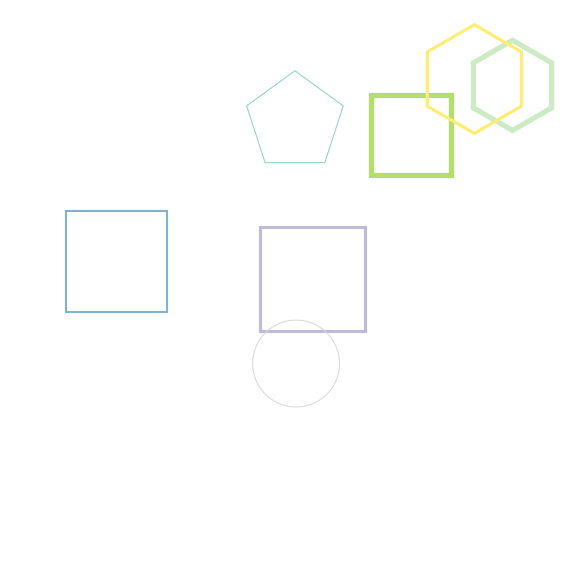[{"shape": "pentagon", "thickness": 0.5, "radius": 0.44, "center": [0.511, 0.789]}, {"shape": "square", "thickness": 1.5, "radius": 0.45, "center": [0.541, 0.516]}, {"shape": "square", "thickness": 1, "radius": 0.44, "center": [0.202, 0.547]}, {"shape": "square", "thickness": 2.5, "radius": 0.35, "center": [0.711, 0.765]}, {"shape": "circle", "thickness": 0.5, "radius": 0.38, "center": [0.513, 0.37]}, {"shape": "hexagon", "thickness": 2.5, "radius": 0.39, "center": [0.888, 0.851]}, {"shape": "hexagon", "thickness": 1.5, "radius": 0.47, "center": [0.821, 0.862]}]